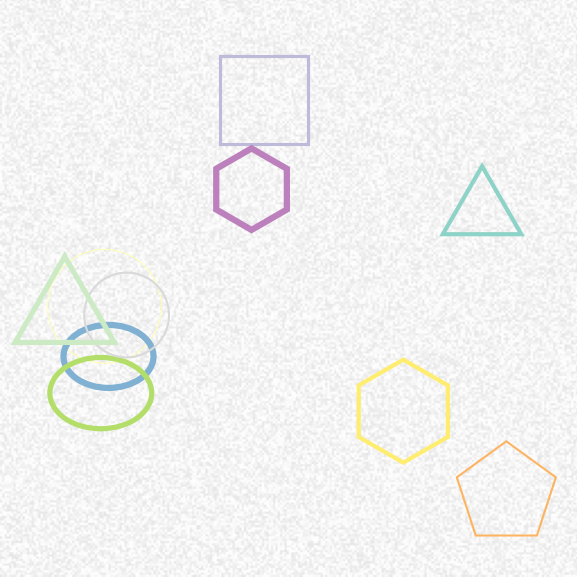[{"shape": "triangle", "thickness": 2, "radius": 0.39, "center": [0.835, 0.633]}, {"shape": "circle", "thickness": 0.5, "radius": 0.49, "center": [0.181, 0.469]}, {"shape": "square", "thickness": 1.5, "radius": 0.38, "center": [0.457, 0.826]}, {"shape": "oval", "thickness": 3, "radius": 0.39, "center": [0.188, 0.382]}, {"shape": "pentagon", "thickness": 1, "radius": 0.45, "center": [0.877, 0.145]}, {"shape": "oval", "thickness": 2.5, "radius": 0.44, "center": [0.174, 0.318]}, {"shape": "circle", "thickness": 1, "radius": 0.37, "center": [0.219, 0.454]}, {"shape": "hexagon", "thickness": 3, "radius": 0.35, "center": [0.436, 0.672]}, {"shape": "triangle", "thickness": 2.5, "radius": 0.5, "center": [0.112, 0.456]}, {"shape": "hexagon", "thickness": 2, "radius": 0.45, "center": [0.698, 0.287]}]